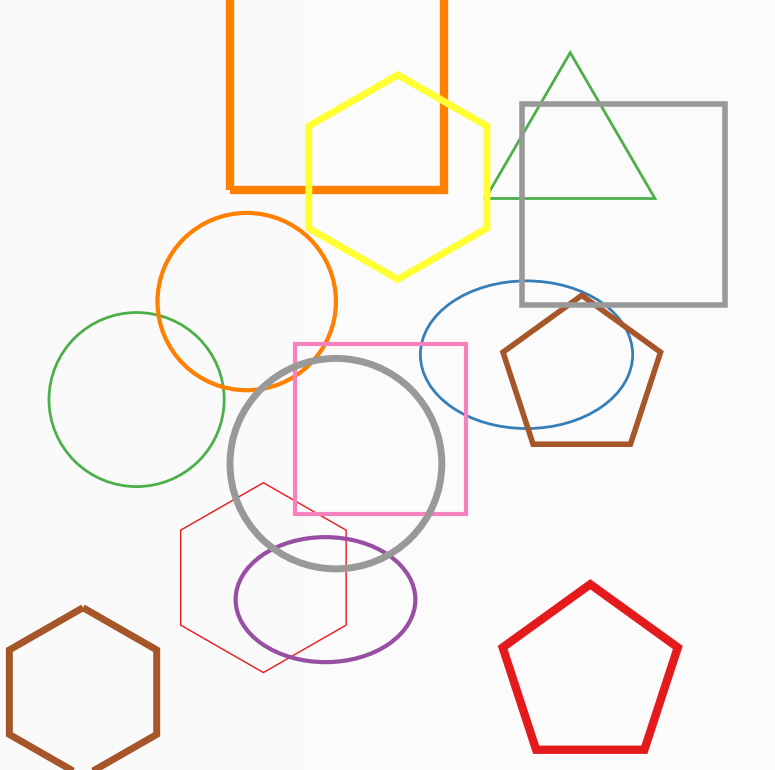[{"shape": "hexagon", "thickness": 0.5, "radius": 0.62, "center": [0.34, 0.25]}, {"shape": "pentagon", "thickness": 3, "radius": 0.59, "center": [0.762, 0.122]}, {"shape": "oval", "thickness": 1, "radius": 0.68, "center": [0.679, 0.539]}, {"shape": "triangle", "thickness": 1, "radius": 0.63, "center": [0.736, 0.805]}, {"shape": "circle", "thickness": 1, "radius": 0.57, "center": [0.176, 0.481]}, {"shape": "oval", "thickness": 1.5, "radius": 0.58, "center": [0.42, 0.221]}, {"shape": "square", "thickness": 3, "radius": 0.69, "center": [0.435, 0.891]}, {"shape": "circle", "thickness": 1.5, "radius": 0.58, "center": [0.318, 0.608]}, {"shape": "hexagon", "thickness": 2.5, "radius": 0.66, "center": [0.513, 0.77]}, {"shape": "hexagon", "thickness": 2.5, "radius": 0.55, "center": [0.107, 0.101]}, {"shape": "pentagon", "thickness": 2, "radius": 0.53, "center": [0.751, 0.51]}, {"shape": "square", "thickness": 1.5, "radius": 0.55, "center": [0.491, 0.443]}, {"shape": "square", "thickness": 2, "radius": 0.65, "center": [0.805, 0.734]}, {"shape": "circle", "thickness": 2.5, "radius": 0.68, "center": [0.433, 0.398]}]